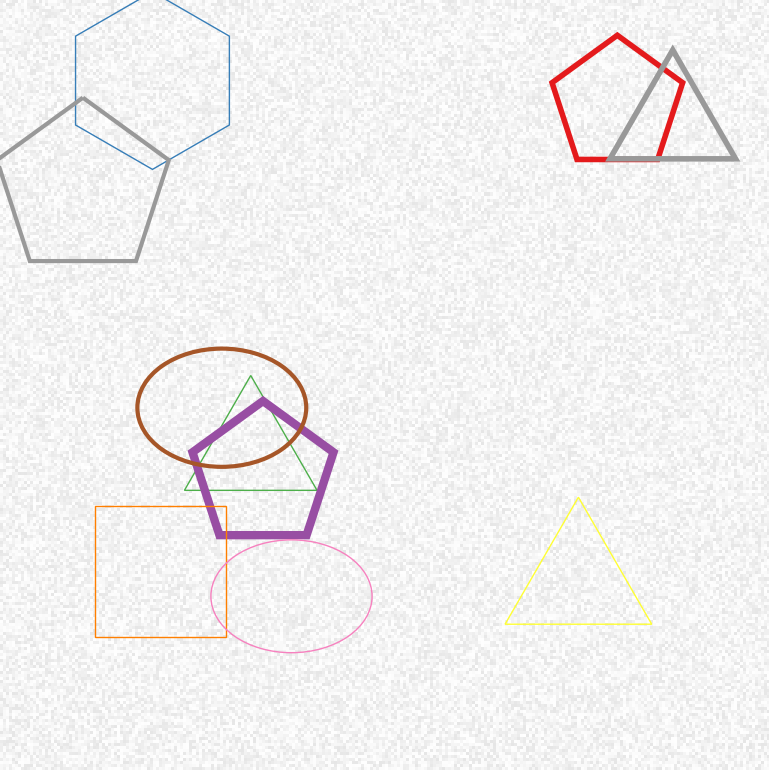[{"shape": "pentagon", "thickness": 2, "radius": 0.45, "center": [0.802, 0.865]}, {"shape": "hexagon", "thickness": 0.5, "radius": 0.58, "center": [0.198, 0.895]}, {"shape": "triangle", "thickness": 0.5, "radius": 0.5, "center": [0.326, 0.413]}, {"shape": "pentagon", "thickness": 3, "radius": 0.48, "center": [0.342, 0.383]}, {"shape": "square", "thickness": 0.5, "radius": 0.43, "center": [0.208, 0.257]}, {"shape": "triangle", "thickness": 0.5, "radius": 0.55, "center": [0.751, 0.244]}, {"shape": "oval", "thickness": 1.5, "radius": 0.55, "center": [0.288, 0.47]}, {"shape": "oval", "thickness": 0.5, "radius": 0.52, "center": [0.379, 0.226]}, {"shape": "pentagon", "thickness": 1.5, "radius": 0.59, "center": [0.108, 0.756]}, {"shape": "triangle", "thickness": 2, "radius": 0.47, "center": [0.874, 0.841]}]